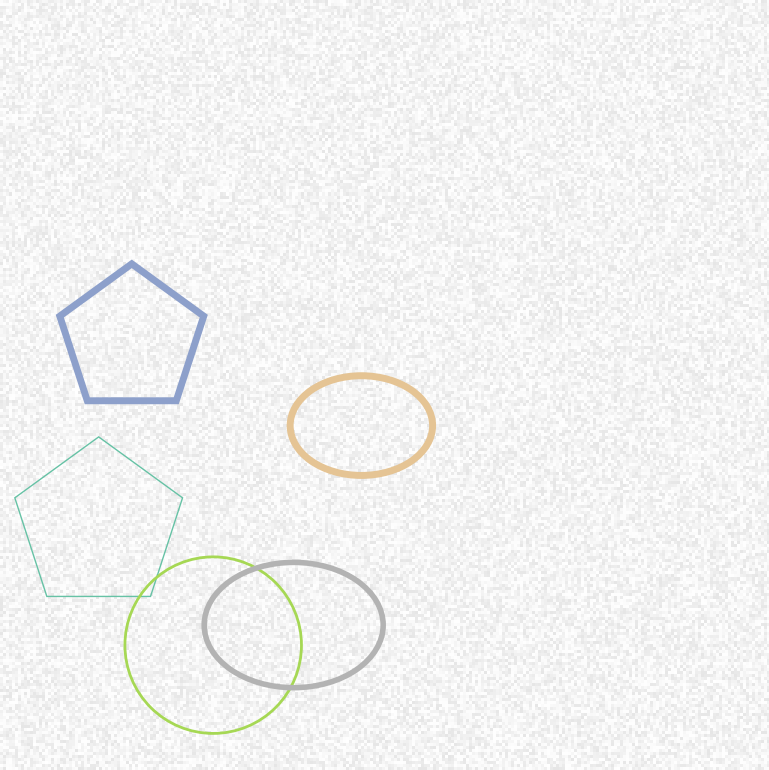[{"shape": "pentagon", "thickness": 0.5, "radius": 0.57, "center": [0.128, 0.318]}, {"shape": "pentagon", "thickness": 2.5, "radius": 0.49, "center": [0.171, 0.559]}, {"shape": "circle", "thickness": 1, "radius": 0.57, "center": [0.277, 0.162]}, {"shape": "oval", "thickness": 2.5, "radius": 0.46, "center": [0.469, 0.447]}, {"shape": "oval", "thickness": 2, "radius": 0.58, "center": [0.381, 0.188]}]